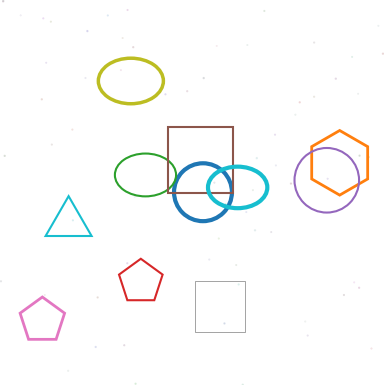[{"shape": "circle", "thickness": 3, "radius": 0.38, "center": [0.527, 0.501]}, {"shape": "hexagon", "thickness": 2, "radius": 0.42, "center": [0.882, 0.577]}, {"shape": "oval", "thickness": 1.5, "radius": 0.4, "center": [0.378, 0.546]}, {"shape": "pentagon", "thickness": 1.5, "radius": 0.3, "center": [0.366, 0.268]}, {"shape": "circle", "thickness": 1.5, "radius": 0.42, "center": [0.849, 0.532]}, {"shape": "square", "thickness": 1.5, "radius": 0.43, "center": [0.521, 0.584]}, {"shape": "pentagon", "thickness": 2, "radius": 0.3, "center": [0.11, 0.168]}, {"shape": "square", "thickness": 0.5, "radius": 0.33, "center": [0.571, 0.204]}, {"shape": "oval", "thickness": 2.5, "radius": 0.42, "center": [0.34, 0.79]}, {"shape": "oval", "thickness": 3, "radius": 0.39, "center": [0.617, 0.513]}, {"shape": "triangle", "thickness": 1.5, "radius": 0.34, "center": [0.178, 0.422]}]